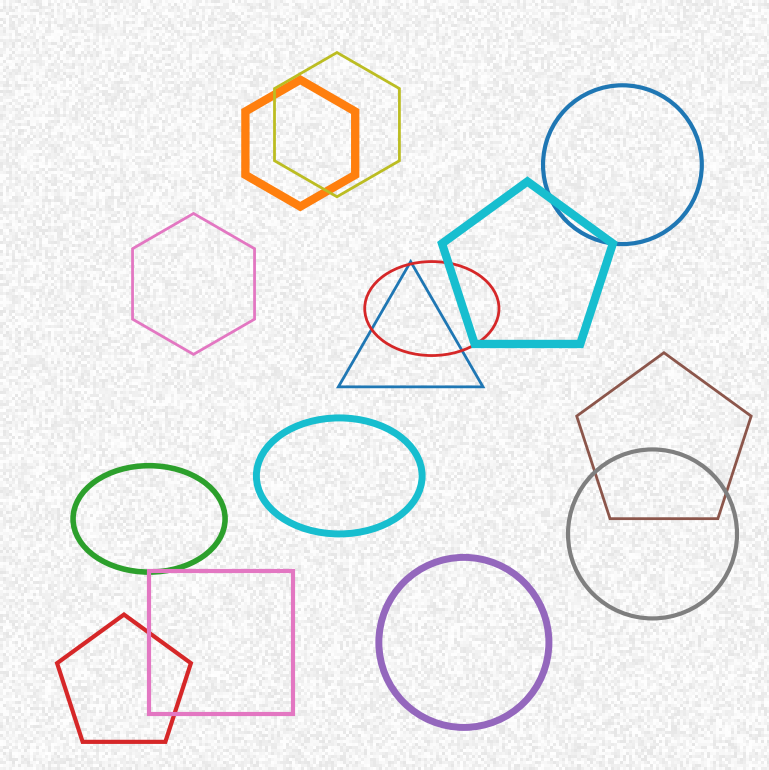[{"shape": "triangle", "thickness": 1, "radius": 0.54, "center": [0.533, 0.552]}, {"shape": "circle", "thickness": 1.5, "radius": 0.52, "center": [0.808, 0.786]}, {"shape": "hexagon", "thickness": 3, "radius": 0.41, "center": [0.39, 0.814]}, {"shape": "oval", "thickness": 2, "radius": 0.49, "center": [0.194, 0.326]}, {"shape": "pentagon", "thickness": 1.5, "radius": 0.46, "center": [0.161, 0.11]}, {"shape": "oval", "thickness": 1, "radius": 0.44, "center": [0.561, 0.599]}, {"shape": "circle", "thickness": 2.5, "radius": 0.55, "center": [0.602, 0.166]}, {"shape": "pentagon", "thickness": 1, "radius": 0.6, "center": [0.862, 0.423]}, {"shape": "hexagon", "thickness": 1, "radius": 0.46, "center": [0.251, 0.631]}, {"shape": "square", "thickness": 1.5, "radius": 0.47, "center": [0.287, 0.166]}, {"shape": "circle", "thickness": 1.5, "radius": 0.55, "center": [0.847, 0.307]}, {"shape": "hexagon", "thickness": 1, "radius": 0.47, "center": [0.438, 0.838]}, {"shape": "pentagon", "thickness": 3, "radius": 0.58, "center": [0.685, 0.648]}, {"shape": "oval", "thickness": 2.5, "radius": 0.54, "center": [0.441, 0.382]}]